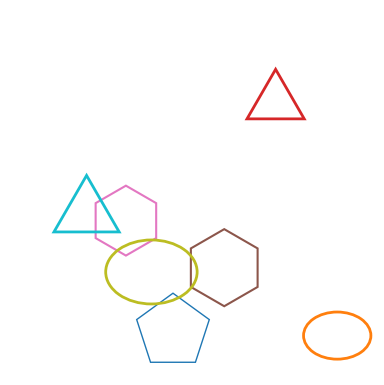[{"shape": "pentagon", "thickness": 1, "radius": 0.5, "center": [0.449, 0.139]}, {"shape": "oval", "thickness": 2, "radius": 0.44, "center": [0.876, 0.128]}, {"shape": "triangle", "thickness": 2, "radius": 0.43, "center": [0.716, 0.734]}, {"shape": "hexagon", "thickness": 1.5, "radius": 0.5, "center": [0.582, 0.305]}, {"shape": "hexagon", "thickness": 1.5, "radius": 0.45, "center": [0.327, 0.427]}, {"shape": "oval", "thickness": 2, "radius": 0.59, "center": [0.393, 0.294]}, {"shape": "triangle", "thickness": 2, "radius": 0.49, "center": [0.225, 0.446]}]